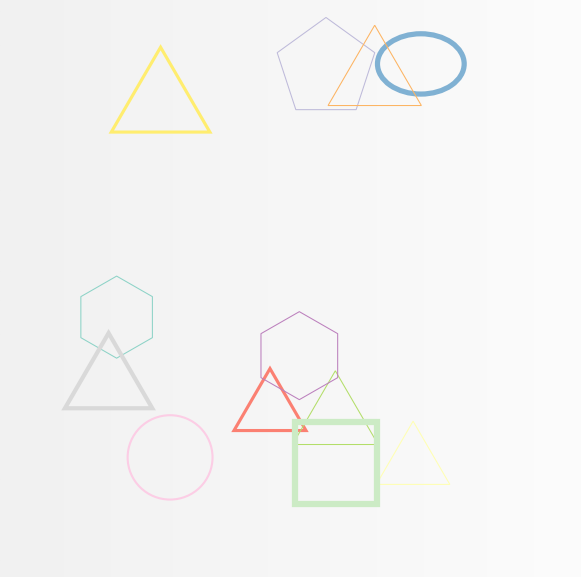[{"shape": "hexagon", "thickness": 0.5, "radius": 0.36, "center": [0.201, 0.45]}, {"shape": "triangle", "thickness": 0.5, "radius": 0.36, "center": [0.711, 0.197]}, {"shape": "pentagon", "thickness": 0.5, "radius": 0.44, "center": [0.561, 0.881]}, {"shape": "triangle", "thickness": 1.5, "radius": 0.36, "center": [0.465, 0.289]}, {"shape": "oval", "thickness": 2.5, "radius": 0.37, "center": [0.724, 0.888]}, {"shape": "triangle", "thickness": 0.5, "radius": 0.46, "center": [0.645, 0.863]}, {"shape": "triangle", "thickness": 0.5, "radius": 0.43, "center": [0.577, 0.272]}, {"shape": "circle", "thickness": 1, "radius": 0.37, "center": [0.293, 0.207]}, {"shape": "triangle", "thickness": 2, "radius": 0.43, "center": [0.187, 0.336]}, {"shape": "hexagon", "thickness": 0.5, "radius": 0.38, "center": [0.515, 0.383]}, {"shape": "square", "thickness": 3, "radius": 0.35, "center": [0.578, 0.197]}, {"shape": "triangle", "thickness": 1.5, "radius": 0.49, "center": [0.276, 0.819]}]